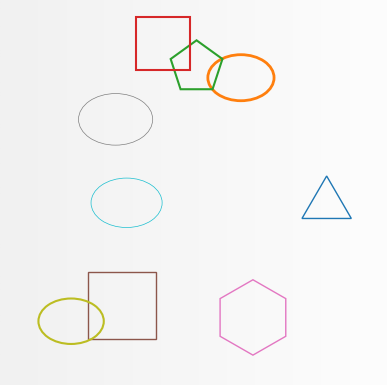[{"shape": "triangle", "thickness": 1, "radius": 0.37, "center": [0.843, 0.469]}, {"shape": "oval", "thickness": 2, "radius": 0.43, "center": [0.622, 0.798]}, {"shape": "pentagon", "thickness": 1.5, "radius": 0.35, "center": [0.507, 0.825]}, {"shape": "square", "thickness": 1.5, "radius": 0.35, "center": [0.42, 0.886]}, {"shape": "square", "thickness": 1, "radius": 0.44, "center": [0.316, 0.207]}, {"shape": "hexagon", "thickness": 1, "radius": 0.49, "center": [0.653, 0.175]}, {"shape": "oval", "thickness": 0.5, "radius": 0.48, "center": [0.298, 0.69]}, {"shape": "oval", "thickness": 1.5, "radius": 0.42, "center": [0.183, 0.166]}, {"shape": "oval", "thickness": 0.5, "radius": 0.46, "center": [0.327, 0.473]}]